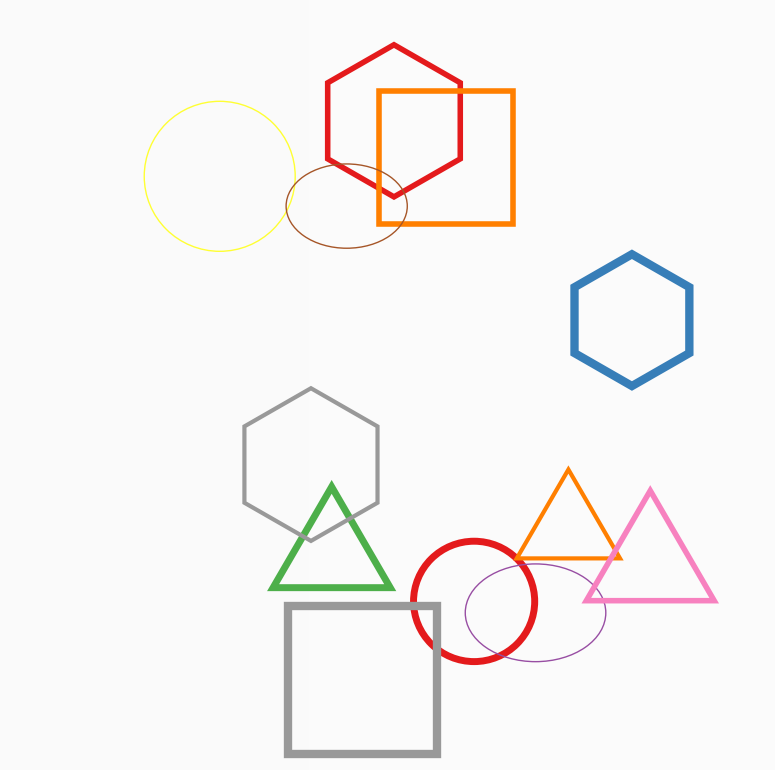[{"shape": "circle", "thickness": 2.5, "radius": 0.39, "center": [0.612, 0.219]}, {"shape": "hexagon", "thickness": 2, "radius": 0.49, "center": [0.508, 0.843]}, {"shape": "hexagon", "thickness": 3, "radius": 0.43, "center": [0.815, 0.584]}, {"shape": "triangle", "thickness": 2.5, "radius": 0.44, "center": [0.428, 0.28]}, {"shape": "oval", "thickness": 0.5, "radius": 0.45, "center": [0.691, 0.204]}, {"shape": "square", "thickness": 2, "radius": 0.43, "center": [0.575, 0.796]}, {"shape": "triangle", "thickness": 1.5, "radius": 0.38, "center": [0.733, 0.313]}, {"shape": "circle", "thickness": 0.5, "radius": 0.49, "center": [0.284, 0.771]}, {"shape": "oval", "thickness": 0.5, "radius": 0.39, "center": [0.447, 0.732]}, {"shape": "triangle", "thickness": 2, "radius": 0.48, "center": [0.839, 0.268]}, {"shape": "square", "thickness": 3, "radius": 0.48, "center": [0.468, 0.117]}, {"shape": "hexagon", "thickness": 1.5, "radius": 0.5, "center": [0.401, 0.397]}]